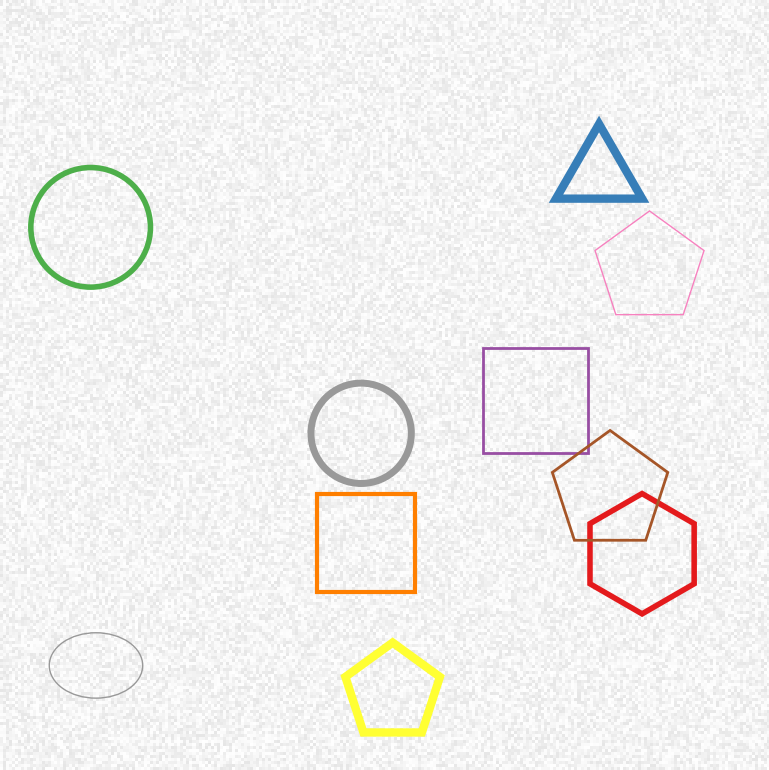[{"shape": "hexagon", "thickness": 2, "radius": 0.39, "center": [0.834, 0.281]}, {"shape": "triangle", "thickness": 3, "radius": 0.32, "center": [0.778, 0.774]}, {"shape": "circle", "thickness": 2, "radius": 0.39, "center": [0.118, 0.705]}, {"shape": "square", "thickness": 1, "radius": 0.34, "center": [0.695, 0.48]}, {"shape": "square", "thickness": 1.5, "radius": 0.32, "center": [0.475, 0.295]}, {"shape": "pentagon", "thickness": 3, "radius": 0.32, "center": [0.51, 0.101]}, {"shape": "pentagon", "thickness": 1, "radius": 0.39, "center": [0.792, 0.362]}, {"shape": "pentagon", "thickness": 0.5, "radius": 0.37, "center": [0.844, 0.652]}, {"shape": "circle", "thickness": 2.5, "radius": 0.33, "center": [0.469, 0.437]}, {"shape": "oval", "thickness": 0.5, "radius": 0.3, "center": [0.125, 0.136]}]